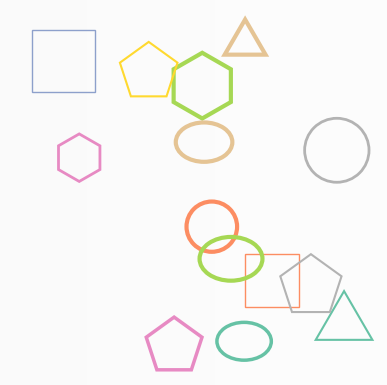[{"shape": "triangle", "thickness": 1.5, "radius": 0.42, "center": [0.888, 0.159]}, {"shape": "oval", "thickness": 2.5, "radius": 0.35, "center": [0.63, 0.114]}, {"shape": "circle", "thickness": 3, "radius": 0.33, "center": [0.547, 0.411]}, {"shape": "square", "thickness": 1, "radius": 0.35, "center": [0.702, 0.271]}, {"shape": "square", "thickness": 1, "radius": 0.4, "center": [0.163, 0.841]}, {"shape": "hexagon", "thickness": 2, "radius": 0.31, "center": [0.204, 0.59]}, {"shape": "pentagon", "thickness": 2.5, "radius": 0.38, "center": [0.449, 0.101]}, {"shape": "hexagon", "thickness": 3, "radius": 0.43, "center": [0.522, 0.778]}, {"shape": "oval", "thickness": 3, "radius": 0.41, "center": [0.596, 0.328]}, {"shape": "pentagon", "thickness": 1.5, "radius": 0.39, "center": [0.384, 0.813]}, {"shape": "oval", "thickness": 3, "radius": 0.37, "center": [0.527, 0.631]}, {"shape": "triangle", "thickness": 3, "radius": 0.3, "center": [0.633, 0.888]}, {"shape": "pentagon", "thickness": 1.5, "radius": 0.42, "center": [0.802, 0.257]}, {"shape": "circle", "thickness": 2, "radius": 0.42, "center": [0.869, 0.61]}]